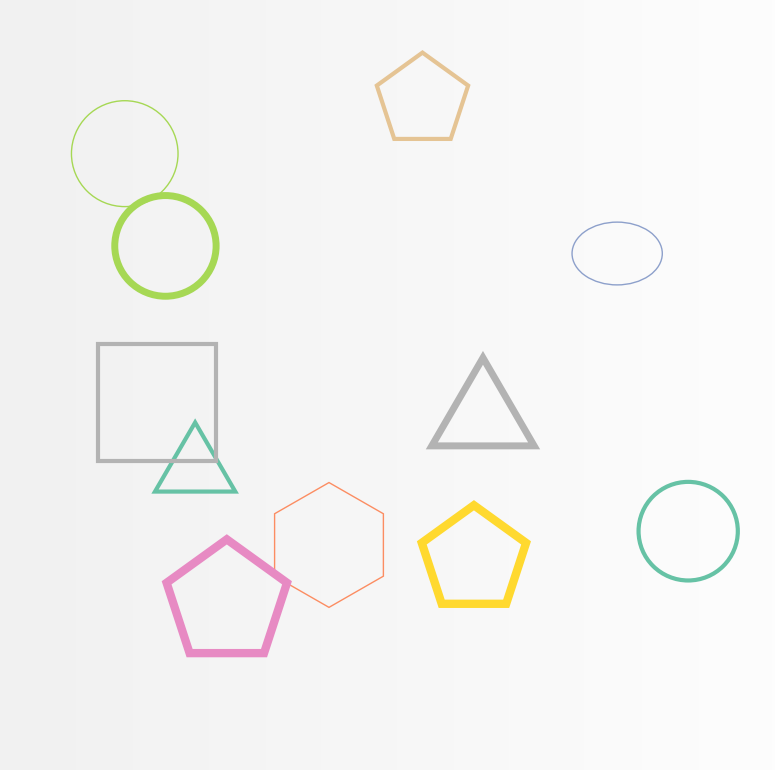[{"shape": "triangle", "thickness": 1.5, "radius": 0.3, "center": [0.252, 0.392]}, {"shape": "circle", "thickness": 1.5, "radius": 0.32, "center": [0.888, 0.31]}, {"shape": "hexagon", "thickness": 0.5, "radius": 0.41, "center": [0.425, 0.292]}, {"shape": "oval", "thickness": 0.5, "radius": 0.29, "center": [0.796, 0.671]}, {"shape": "pentagon", "thickness": 3, "radius": 0.41, "center": [0.293, 0.218]}, {"shape": "circle", "thickness": 0.5, "radius": 0.34, "center": [0.161, 0.8]}, {"shape": "circle", "thickness": 2.5, "radius": 0.33, "center": [0.213, 0.681]}, {"shape": "pentagon", "thickness": 3, "radius": 0.35, "center": [0.612, 0.273]}, {"shape": "pentagon", "thickness": 1.5, "radius": 0.31, "center": [0.545, 0.87]}, {"shape": "square", "thickness": 1.5, "radius": 0.38, "center": [0.202, 0.478]}, {"shape": "triangle", "thickness": 2.5, "radius": 0.38, "center": [0.623, 0.459]}]